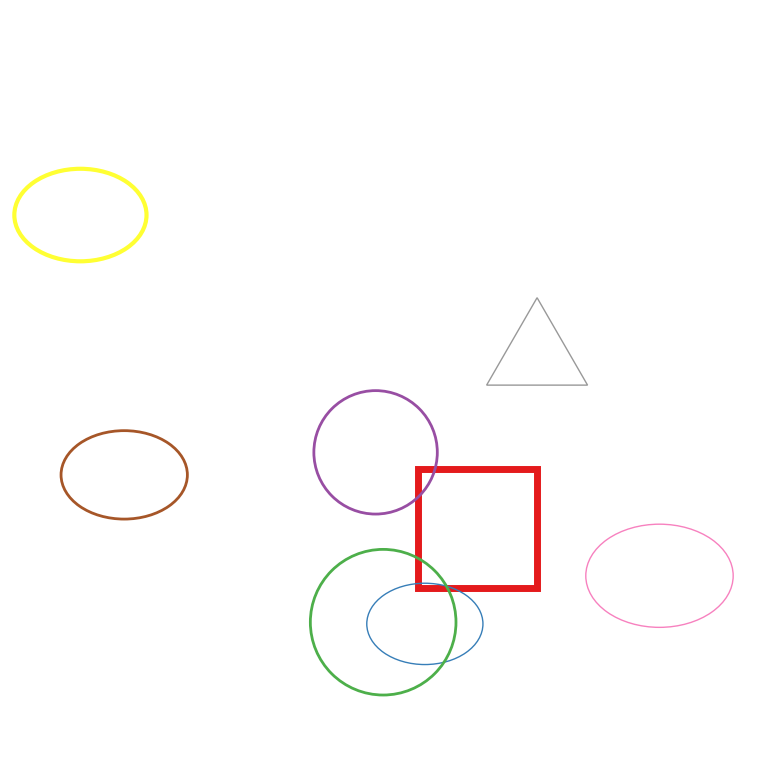[{"shape": "square", "thickness": 2.5, "radius": 0.39, "center": [0.62, 0.314]}, {"shape": "oval", "thickness": 0.5, "radius": 0.38, "center": [0.552, 0.19]}, {"shape": "circle", "thickness": 1, "radius": 0.47, "center": [0.498, 0.192]}, {"shape": "circle", "thickness": 1, "radius": 0.4, "center": [0.488, 0.413]}, {"shape": "oval", "thickness": 1.5, "radius": 0.43, "center": [0.104, 0.721]}, {"shape": "oval", "thickness": 1, "radius": 0.41, "center": [0.161, 0.383]}, {"shape": "oval", "thickness": 0.5, "radius": 0.48, "center": [0.856, 0.252]}, {"shape": "triangle", "thickness": 0.5, "radius": 0.38, "center": [0.698, 0.538]}]